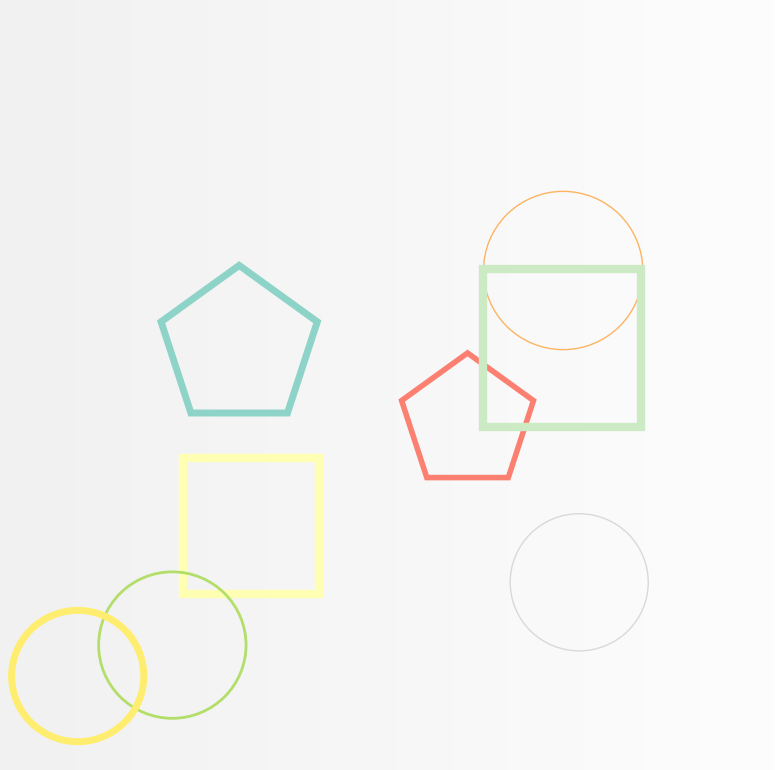[{"shape": "pentagon", "thickness": 2.5, "radius": 0.53, "center": [0.309, 0.549]}, {"shape": "square", "thickness": 3, "radius": 0.44, "center": [0.324, 0.317]}, {"shape": "pentagon", "thickness": 2, "radius": 0.45, "center": [0.603, 0.452]}, {"shape": "circle", "thickness": 0.5, "radius": 0.51, "center": [0.727, 0.649]}, {"shape": "circle", "thickness": 1, "radius": 0.48, "center": [0.222, 0.162]}, {"shape": "circle", "thickness": 0.5, "radius": 0.45, "center": [0.747, 0.244]}, {"shape": "square", "thickness": 3, "radius": 0.51, "center": [0.726, 0.548]}, {"shape": "circle", "thickness": 2.5, "radius": 0.43, "center": [0.1, 0.122]}]